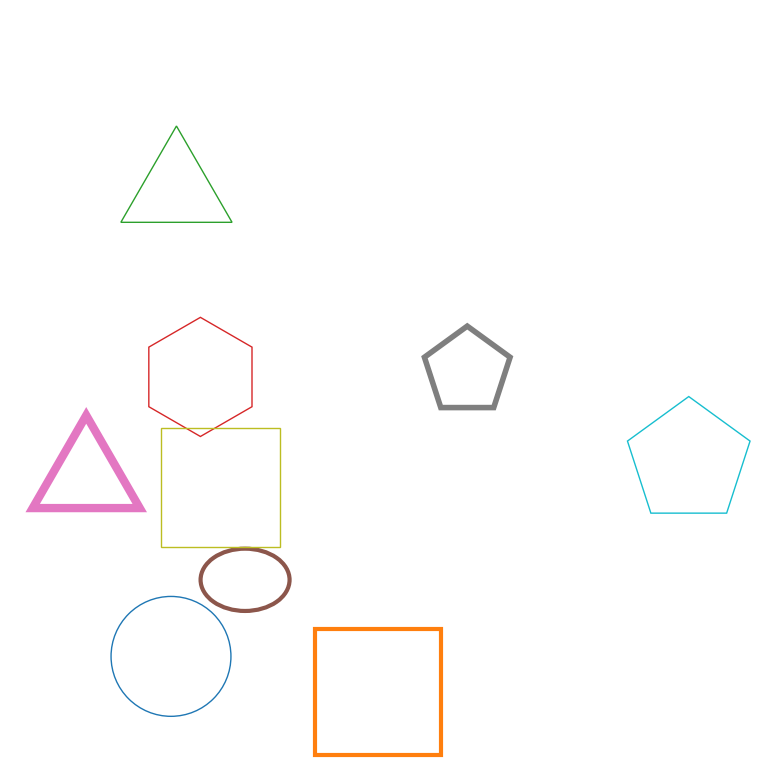[{"shape": "circle", "thickness": 0.5, "radius": 0.39, "center": [0.222, 0.148]}, {"shape": "square", "thickness": 1.5, "radius": 0.41, "center": [0.491, 0.101]}, {"shape": "triangle", "thickness": 0.5, "radius": 0.42, "center": [0.229, 0.753]}, {"shape": "hexagon", "thickness": 0.5, "radius": 0.39, "center": [0.26, 0.51]}, {"shape": "oval", "thickness": 1.5, "radius": 0.29, "center": [0.318, 0.247]}, {"shape": "triangle", "thickness": 3, "radius": 0.4, "center": [0.112, 0.38]}, {"shape": "pentagon", "thickness": 2, "radius": 0.29, "center": [0.607, 0.518]}, {"shape": "square", "thickness": 0.5, "radius": 0.39, "center": [0.286, 0.367]}, {"shape": "pentagon", "thickness": 0.5, "radius": 0.42, "center": [0.894, 0.401]}]